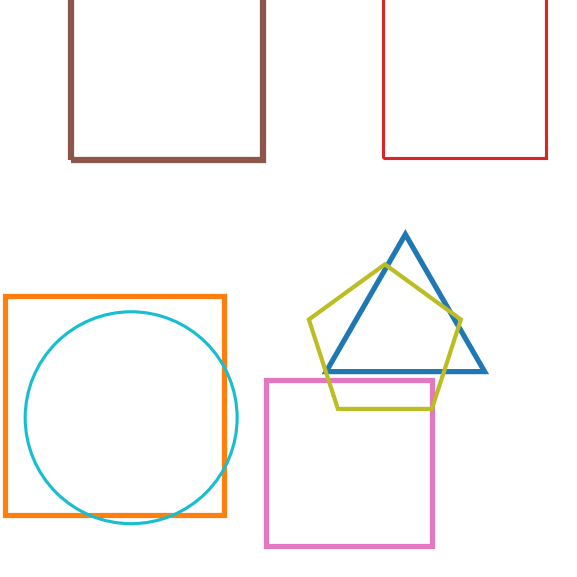[{"shape": "triangle", "thickness": 2.5, "radius": 0.79, "center": [0.702, 0.435]}, {"shape": "square", "thickness": 2.5, "radius": 0.95, "center": [0.199, 0.297]}, {"shape": "square", "thickness": 1.5, "radius": 0.71, "center": [0.805, 0.867]}, {"shape": "square", "thickness": 3, "radius": 0.83, "center": [0.289, 0.889]}, {"shape": "square", "thickness": 2.5, "radius": 0.72, "center": [0.605, 0.198]}, {"shape": "pentagon", "thickness": 2, "radius": 0.69, "center": [0.666, 0.403]}, {"shape": "circle", "thickness": 1.5, "radius": 0.92, "center": [0.227, 0.276]}]